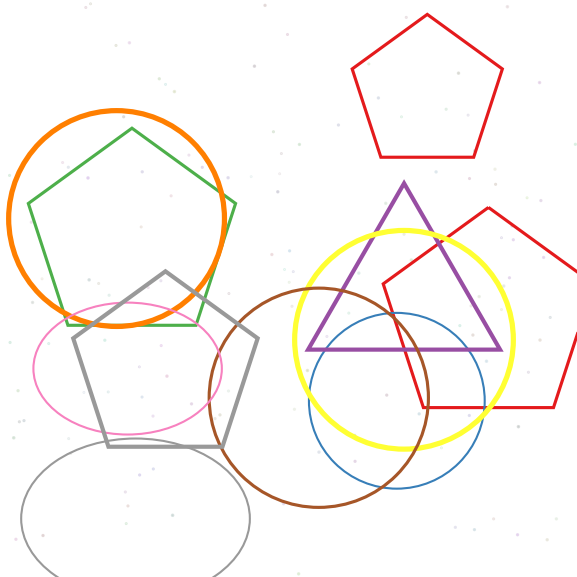[{"shape": "pentagon", "thickness": 1.5, "radius": 0.68, "center": [0.74, 0.837]}, {"shape": "pentagon", "thickness": 1.5, "radius": 0.96, "center": [0.846, 0.448]}, {"shape": "circle", "thickness": 1, "radius": 0.76, "center": [0.687, 0.305]}, {"shape": "pentagon", "thickness": 1.5, "radius": 0.94, "center": [0.229, 0.588]}, {"shape": "triangle", "thickness": 2, "radius": 0.96, "center": [0.7, 0.49]}, {"shape": "circle", "thickness": 2.5, "radius": 0.93, "center": [0.202, 0.621]}, {"shape": "circle", "thickness": 2.5, "radius": 0.95, "center": [0.7, 0.411]}, {"shape": "circle", "thickness": 1.5, "radius": 0.95, "center": [0.552, 0.31]}, {"shape": "oval", "thickness": 1, "radius": 0.82, "center": [0.221, 0.361]}, {"shape": "oval", "thickness": 1, "radius": 0.99, "center": [0.235, 0.101]}, {"shape": "pentagon", "thickness": 2, "radius": 0.84, "center": [0.286, 0.361]}]